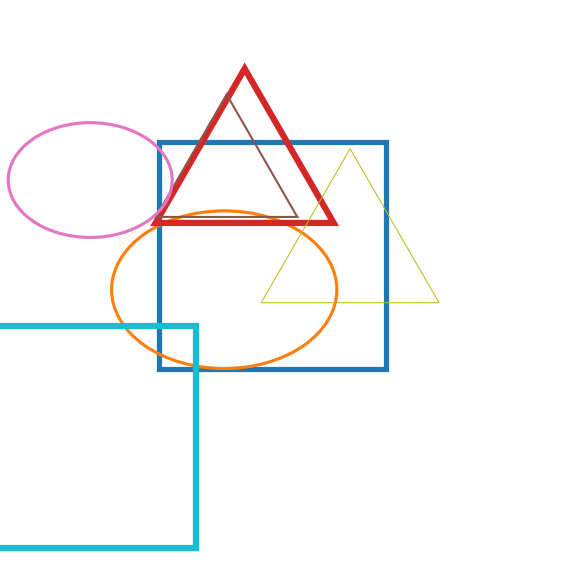[{"shape": "square", "thickness": 2.5, "radius": 0.98, "center": [0.471, 0.557]}, {"shape": "oval", "thickness": 1.5, "radius": 0.98, "center": [0.388, 0.498]}, {"shape": "triangle", "thickness": 3, "radius": 0.89, "center": [0.424, 0.702]}, {"shape": "triangle", "thickness": 1, "radius": 0.71, "center": [0.392, 0.694]}, {"shape": "oval", "thickness": 1.5, "radius": 0.71, "center": [0.156, 0.687]}, {"shape": "triangle", "thickness": 0.5, "radius": 0.89, "center": [0.606, 0.564]}, {"shape": "square", "thickness": 3, "radius": 0.96, "center": [0.146, 0.242]}]